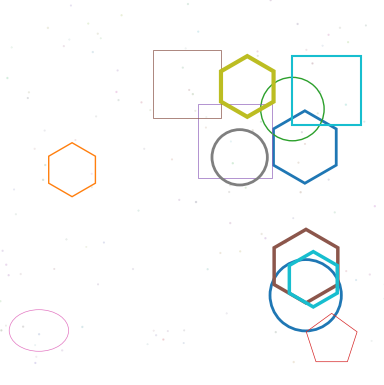[{"shape": "circle", "thickness": 2, "radius": 0.46, "center": [0.794, 0.233]}, {"shape": "hexagon", "thickness": 2, "radius": 0.47, "center": [0.792, 0.618]}, {"shape": "hexagon", "thickness": 1, "radius": 0.35, "center": [0.187, 0.559]}, {"shape": "circle", "thickness": 1, "radius": 0.41, "center": [0.759, 0.717]}, {"shape": "pentagon", "thickness": 0.5, "radius": 0.35, "center": [0.862, 0.117]}, {"shape": "square", "thickness": 0.5, "radius": 0.48, "center": [0.61, 0.635]}, {"shape": "hexagon", "thickness": 2.5, "radius": 0.48, "center": [0.795, 0.309]}, {"shape": "square", "thickness": 0.5, "radius": 0.44, "center": [0.486, 0.782]}, {"shape": "oval", "thickness": 0.5, "radius": 0.39, "center": [0.101, 0.142]}, {"shape": "circle", "thickness": 2, "radius": 0.36, "center": [0.623, 0.591]}, {"shape": "hexagon", "thickness": 3, "radius": 0.39, "center": [0.642, 0.775]}, {"shape": "hexagon", "thickness": 2.5, "radius": 0.36, "center": [0.814, 0.275]}, {"shape": "square", "thickness": 1.5, "radius": 0.45, "center": [0.849, 0.765]}]